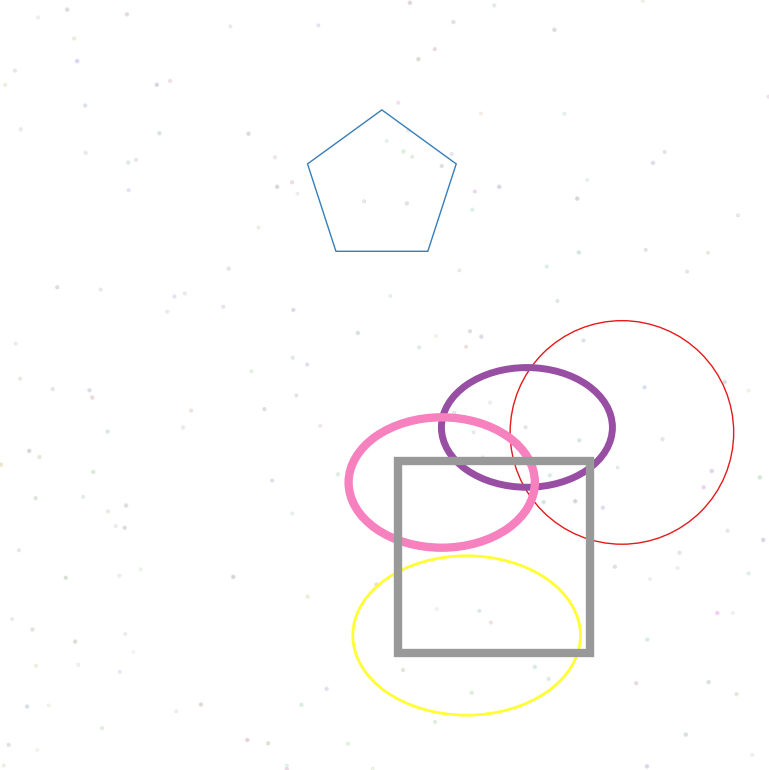[{"shape": "circle", "thickness": 0.5, "radius": 0.73, "center": [0.808, 0.438]}, {"shape": "pentagon", "thickness": 0.5, "radius": 0.51, "center": [0.496, 0.756]}, {"shape": "oval", "thickness": 2.5, "radius": 0.56, "center": [0.684, 0.445]}, {"shape": "oval", "thickness": 1, "radius": 0.74, "center": [0.606, 0.175]}, {"shape": "oval", "thickness": 3, "radius": 0.6, "center": [0.574, 0.373]}, {"shape": "square", "thickness": 3, "radius": 0.62, "center": [0.642, 0.276]}]